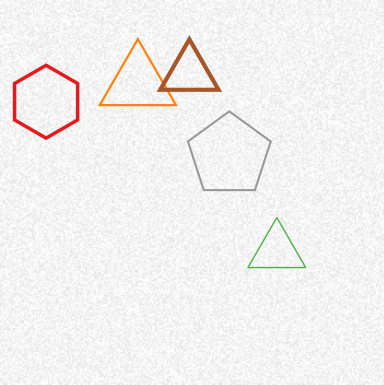[{"shape": "hexagon", "thickness": 2.5, "radius": 0.47, "center": [0.12, 0.736]}, {"shape": "triangle", "thickness": 1, "radius": 0.43, "center": [0.719, 0.348]}, {"shape": "triangle", "thickness": 1.5, "radius": 0.57, "center": [0.358, 0.784]}, {"shape": "triangle", "thickness": 3, "radius": 0.44, "center": [0.492, 0.811]}, {"shape": "pentagon", "thickness": 1.5, "radius": 0.57, "center": [0.596, 0.598]}]